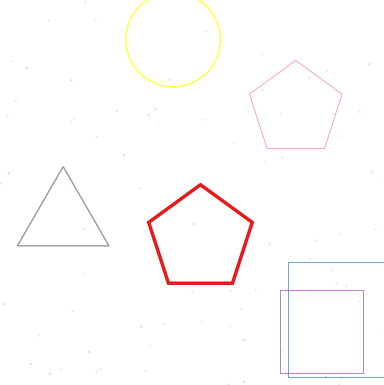[{"shape": "pentagon", "thickness": 2.5, "radius": 0.71, "center": [0.521, 0.379]}, {"shape": "square", "thickness": 0.5, "radius": 0.75, "center": [0.898, 0.17]}, {"shape": "square", "thickness": 0.5, "radius": 0.54, "center": [0.835, 0.139]}, {"shape": "circle", "thickness": 1, "radius": 0.61, "center": [0.45, 0.897]}, {"shape": "pentagon", "thickness": 0.5, "radius": 0.63, "center": [0.768, 0.716]}, {"shape": "triangle", "thickness": 1, "radius": 0.69, "center": [0.164, 0.43]}]